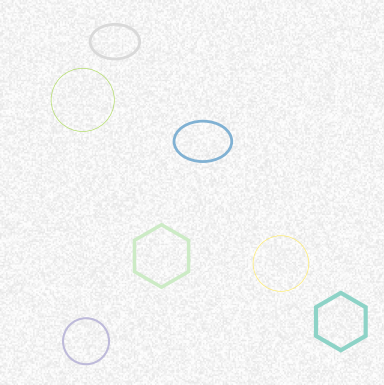[{"shape": "hexagon", "thickness": 3, "radius": 0.37, "center": [0.885, 0.165]}, {"shape": "circle", "thickness": 1.5, "radius": 0.3, "center": [0.224, 0.114]}, {"shape": "oval", "thickness": 2, "radius": 0.37, "center": [0.527, 0.633]}, {"shape": "circle", "thickness": 0.5, "radius": 0.41, "center": [0.215, 0.74]}, {"shape": "oval", "thickness": 2, "radius": 0.32, "center": [0.299, 0.892]}, {"shape": "hexagon", "thickness": 2.5, "radius": 0.41, "center": [0.42, 0.335]}, {"shape": "circle", "thickness": 0.5, "radius": 0.36, "center": [0.73, 0.316]}]